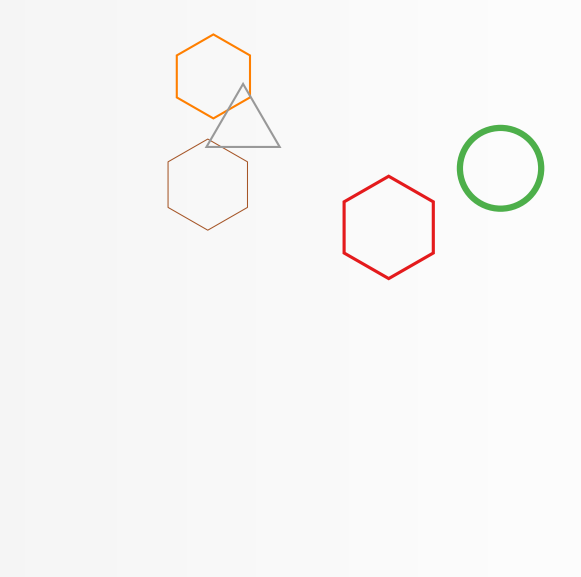[{"shape": "hexagon", "thickness": 1.5, "radius": 0.44, "center": [0.669, 0.605]}, {"shape": "circle", "thickness": 3, "radius": 0.35, "center": [0.861, 0.708]}, {"shape": "hexagon", "thickness": 1, "radius": 0.36, "center": [0.367, 0.867]}, {"shape": "hexagon", "thickness": 0.5, "radius": 0.39, "center": [0.357, 0.679]}, {"shape": "triangle", "thickness": 1, "radius": 0.36, "center": [0.418, 0.781]}]